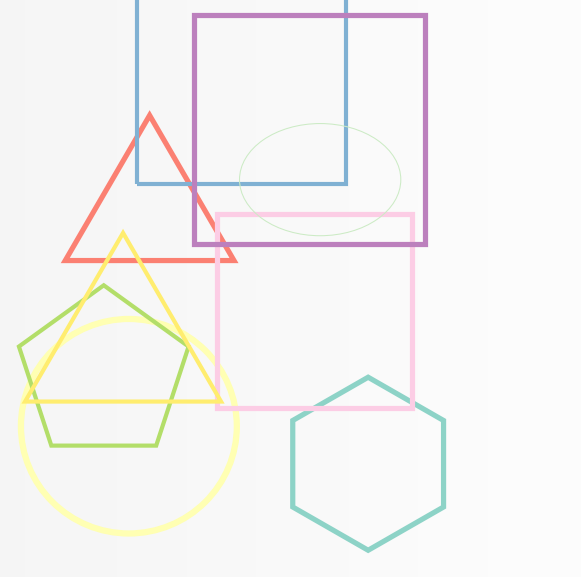[{"shape": "hexagon", "thickness": 2.5, "radius": 0.75, "center": [0.633, 0.196]}, {"shape": "circle", "thickness": 3, "radius": 0.93, "center": [0.222, 0.261]}, {"shape": "triangle", "thickness": 2.5, "radius": 0.84, "center": [0.257, 0.632]}, {"shape": "square", "thickness": 2, "radius": 0.9, "center": [0.415, 0.86]}, {"shape": "pentagon", "thickness": 2, "radius": 0.77, "center": [0.179, 0.352]}, {"shape": "square", "thickness": 2.5, "radius": 0.84, "center": [0.541, 0.46]}, {"shape": "square", "thickness": 2.5, "radius": 0.99, "center": [0.532, 0.775]}, {"shape": "oval", "thickness": 0.5, "radius": 0.69, "center": [0.551, 0.688]}, {"shape": "triangle", "thickness": 2, "radius": 0.97, "center": [0.212, 0.401]}]